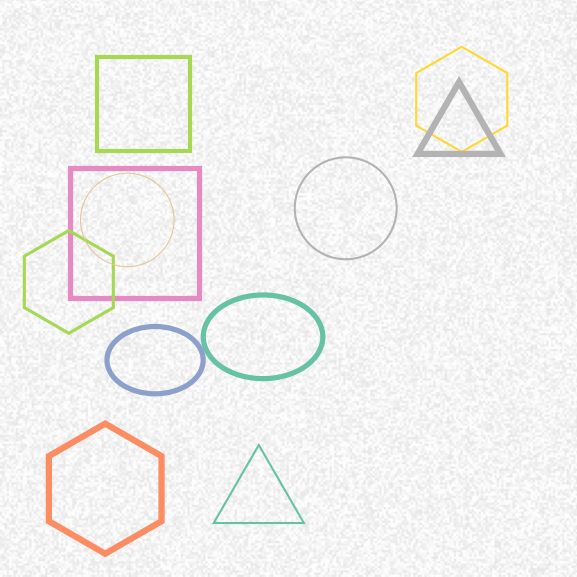[{"shape": "triangle", "thickness": 1, "radius": 0.45, "center": [0.448, 0.139]}, {"shape": "oval", "thickness": 2.5, "radius": 0.52, "center": [0.456, 0.416]}, {"shape": "hexagon", "thickness": 3, "radius": 0.56, "center": [0.182, 0.153]}, {"shape": "oval", "thickness": 2.5, "radius": 0.42, "center": [0.269, 0.375]}, {"shape": "square", "thickness": 2.5, "radius": 0.56, "center": [0.233, 0.596]}, {"shape": "square", "thickness": 2, "radius": 0.4, "center": [0.248, 0.819]}, {"shape": "hexagon", "thickness": 1.5, "radius": 0.44, "center": [0.119, 0.511]}, {"shape": "hexagon", "thickness": 1, "radius": 0.46, "center": [0.8, 0.827]}, {"shape": "circle", "thickness": 0.5, "radius": 0.4, "center": [0.22, 0.618]}, {"shape": "circle", "thickness": 1, "radius": 0.44, "center": [0.599, 0.638]}, {"shape": "triangle", "thickness": 3, "radius": 0.41, "center": [0.795, 0.774]}]